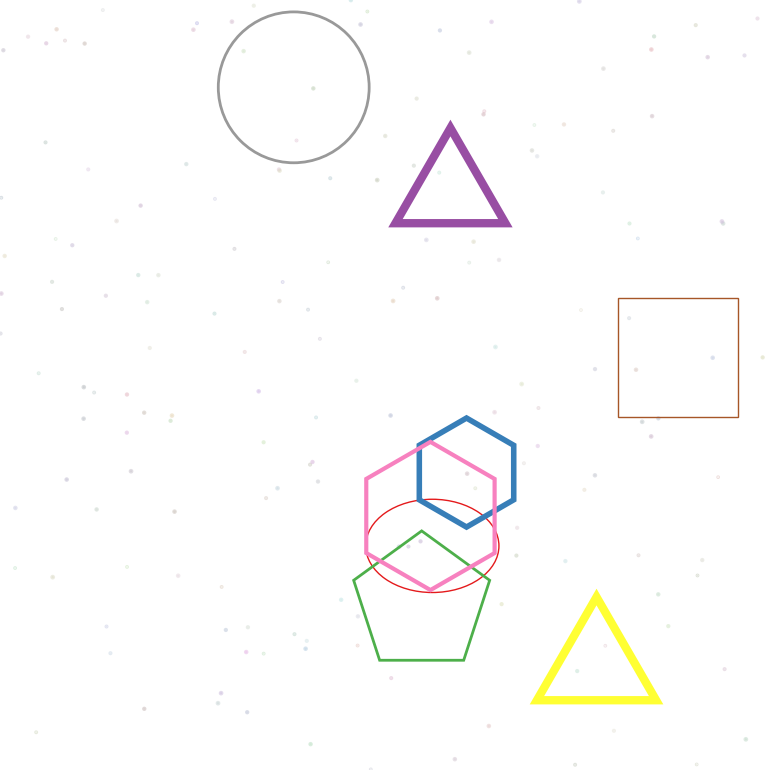[{"shape": "oval", "thickness": 0.5, "radius": 0.43, "center": [0.561, 0.291]}, {"shape": "hexagon", "thickness": 2, "radius": 0.35, "center": [0.606, 0.386]}, {"shape": "pentagon", "thickness": 1, "radius": 0.46, "center": [0.548, 0.218]}, {"shape": "triangle", "thickness": 3, "radius": 0.41, "center": [0.585, 0.751]}, {"shape": "triangle", "thickness": 3, "radius": 0.45, "center": [0.775, 0.135]}, {"shape": "square", "thickness": 0.5, "radius": 0.39, "center": [0.881, 0.536]}, {"shape": "hexagon", "thickness": 1.5, "radius": 0.48, "center": [0.559, 0.33]}, {"shape": "circle", "thickness": 1, "radius": 0.49, "center": [0.381, 0.887]}]